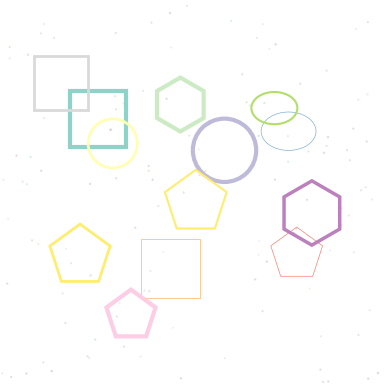[{"shape": "square", "thickness": 3, "radius": 0.36, "center": [0.254, 0.691]}, {"shape": "circle", "thickness": 2, "radius": 0.32, "center": [0.293, 0.627]}, {"shape": "circle", "thickness": 3, "radius": 0.41, "center": [0.583, 0.61]}, {"shape": "pentagon", "thickness": 0.5, "radius": 0.35, "center": [0.771, 0.339]}, {"shape": "oval", "thickness": 0.5, "radius": 0.36, "center": [0.75, 0.659]}, {"shape": "square", "thickness": 0.5, "radius": 0.39, "center": [0.443, 0.302]}, {"shape": "oval", "thickness": 1.5, "radius": 0.3, "center": [0.713, 0.719]}, {"shape": "pentagon", "thickness": 3, "radius": 0.34, "center": [0.34, 0.181]}, {"shape": "square", "thickness": 2, "radius": 0.35, "center": [0.158, 0.785]}, {"shape": "hexagon", "thickness": 2.5, "radius": 0.42, "center": [0.81, 0.447]}, {"shape": "hexagon", "thickness": 3, "radius": 0.35, "center": [0.468, 0.728]}, {"shape": "pentagon", "thickness": 2, "radius": 0.41, "center": [0.208, 0.336]}, {"shape": "pentagon", "thickness": 1.5, "radius": 0.42, "center": [0.508, 0.475]}]